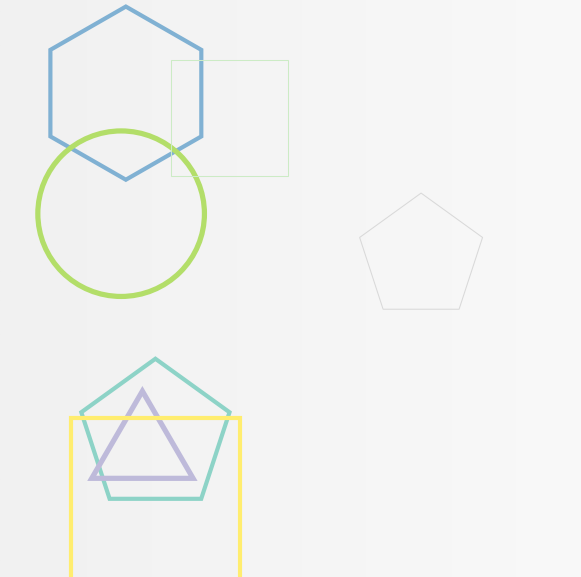[{"shape": "pentagon", "thickness": 2, "radius": 0.67, "center": [0.267, 0.244]}, {"shape": "triangle", "thickness": 2.5, "radius": 0.5, "center": [0.245, 0.221]}, {"shape": "hexagon", "thickness": 2, "radius": 0.75, "center": [0.217, 0.838]}, {"shape": "circle", "thickness": 2.5, "radius": 0.72, "center": [0.208, 0.629]}, {"shape": "pentagon", "thickness": 0.5, "radius": 0.56, "center": [0.724, 0.554]}, {"shape": "square", "thickness": 0.5, "radius": 0.5, "center": [0.395, 0.795]}, {"shape": "square", "thickness": 2, "radius": 0.73, "center": [0.267, 0.13]}]